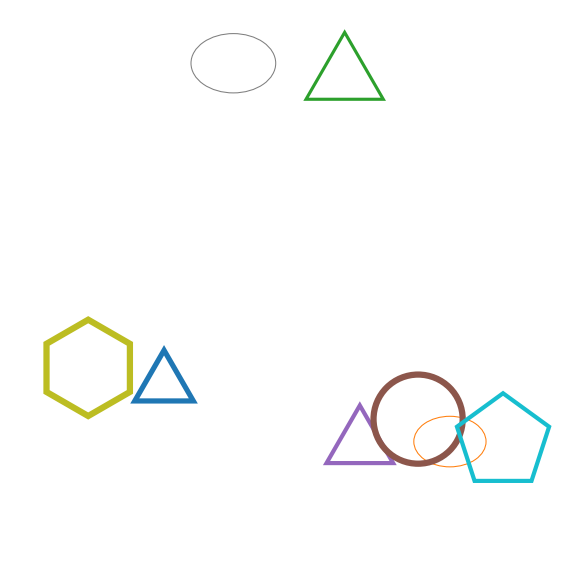[{"shape": "triangle", "thickness": 2.5, "radius": 0.29, "center": [0.284, 0.334]}, {"shape": "oval", "thickness": 0.5, "radius": 0.31, "center": [0.779, 0.235]}, {"shape": "triangle", "thickness": 1.5, "radius": 0.39, "center": [0.597, 0.866]}, {"shape": "triangle", "thickness": 2, "radius": 0.33, "center": [0.623, 0.231]}, {"shape": "circle", "thickness": 3, "radius": 0.39, "center": [0.724, 0.273]}, {"shape": "oval", "thickness": 0.5, "radius": 0.37, "center": [0.404, 0.89]}, {"shape": "hexagon", "thickness": 3, "radius": 0.42, "center": [0.153, 0.362]}, {"shape": "pentagon", "thickness": 2, "radius": 0.42, "center": [0.871, 0.234]}]